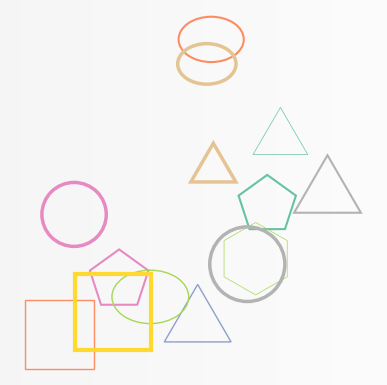[{"shape": "pentagon", "thickness": 1.5, "radius": 0.39, "center": [0.69, 0.468]}, {"shape": "triangle", "thickness": 0.5, "radius": 0.41, "center": [0.724, 0.639]}, {"shape": "square", "thickness": 1, "radius": 0.45, "center": [0.154, 0.131]}, {"shape": "oval", "thickness": 1.5, "radius": 0.42, "center": [0.545, 0.898]}, {"shape": "triangle", "thickness": 1, "radius": 0.5, "center": [0.51, 0.162]}, {"shape": "pentagon", "thickness": 1.5, "radius": 0.4, "center": [0.307, 0.273]}, {"shape": "circle", "thickness": 2.5, "radius": 0.42, "center": [0.191, 0.443]}, {"shape": "oval", "thickness": 1, "radius": 0.5, "center": [0.388, 0.229]}, {"shape": "hexagon", "thickness": 0.5, "radius": 0.47, "center": [0.66, 0.328]}, {"shape": "square", "thickness": 3, "radius": 0.49, "center": [0.291, 0.189]}, {"shape": "oval", "thickness": 2.5, "radius": 0.38, "center": [0.534, 0.834]}, {"shape": "triangle", "thickness": 2.5, "radius": 0.34, "center": [0.551, 0.561]}, {"shape": "circle", "thickness": 2.5, "radius": 0.48, "center": [0.638, 0.314]}, {"shape": "triangle", "thickness": 1.5, "radius": 0.5, "center": [0.845, 0.497]}]